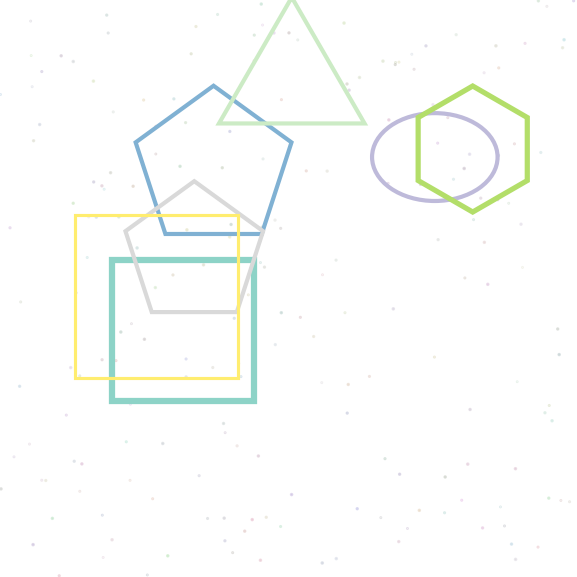[{"shape": "square", "thickness": 3, "radius": 0.61, "center": [0.317, 0.427]}, {"shape": "oval", "thickness": 2, "radius": 0.54, "center": [0.753, 0.727]}, {"shape": "pentagon", "thickness": 2, "radius": 0.71, "center": [0.37, 0.709]}, {"shape": "hexagon", "thickness": 2.5, "radius": 0.55, "center": [0.819, 0.741]}, {"shape": "pentagon", "thickness": 2, "radius": 0.63, "center": [0.336, 0.56]}, {"shape": "triangle", "thickness": 2, "radius": 0.73, "center": [0.505, 0.858]}, {"shape": "square", "thickness": 1.5, "radius": 0.71, "center": [0.271, 0.485]}]